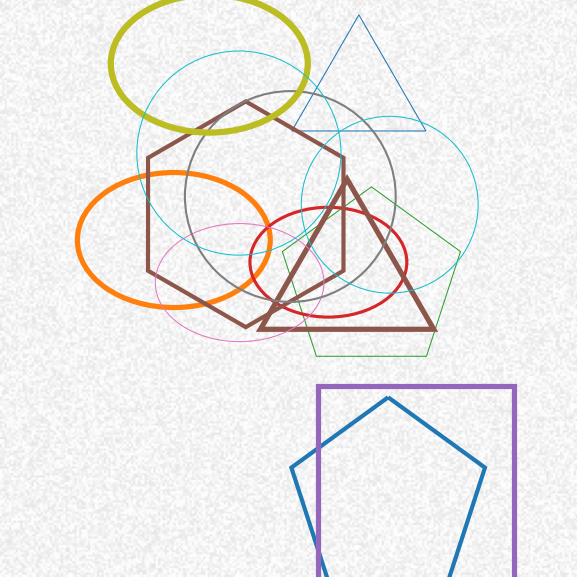[{"shape": "triangle", "thickness": 0.5, "radius": 0.67, "center": [0.621, 0.839]}, {"shape": "pentagon", "thickness": 2, "radius": 0.88, "center": [0.672, 0.135]}, {"shape": "oval", "thickness": 2.5, "radius": 0.83, "center": [0.301, 0.584]}, {"shape": "pentagon", "thickness": 0.5, "radius": 0.81, "center": [0.643, 0.513]}, {"shape": "oval", "thickness": 1.5, "radius": 0.68, "center": [0.569, 0.545]}, {"shape": "square", "thickness": 2.5, "radius": 0.85, "center": [0.72, 0.161]}, {"shape": "hexagon", "thickness": 2, "radius": 0.98, "center": [0.426, 0.628]}, {"shape": "triangle", "thickness": 2.5, "radius": 0.87, "center": [0.601, 0.516]}, {"shape": "oval", "thickness": 0.5, "radius": 0.73, "center": [0.415, 0.51]}, {"shape": "circle", "thickness": 1, "radius": 0.91, "center": [0.503, 0.659]}, {"shape": "oval", "thickness": 3, "radius": 0.85, "center": [0.362, 0.889]}, {"shape": "circle", "thickness": 0.5, "radius": 0.77, "center": [0.675, 0.645]}, {"shape": "circle", "thickness": 0.5, "radius": 0.88, "center": [0.414, 0.734]}]